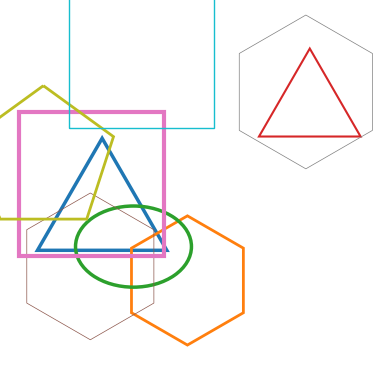[{"shape": "triangle", "thickness": 2.5, "radius": 0.97, "center": [0.265, 0.447]}, {"shape": "hexagon", "thickness": 2, "radius": 0.84, "center": [0.487, 0.272]}, {"shape": "oval", "thickness": 2.5, "radius": 0.75, "center": [0.347, 0.36]}, {"shape": "triangle", "thickness": 1.5, "radius": 0.76, "center": [0.805, 0.722]}, {"shape": "hexagon", "thickness": 0.5, "radius": 0.95, "center": [0.235, 0.308]}, {"shape": "square", "thickness": 3, "radius": 0.94, "center": [0.237, 0.522]}, {"shape": "hexagon", "thickness": 0.5, "radius": 1.0, "center": [0.794, 0.761]}, {"shape": "pentagon", "thickness": 2, "radius": 0.96, "center": [0.113, 0.586]}, {"shape": "square", "thickness": 1, "radius": 0.95, "center": [0.368, 0.857]}]